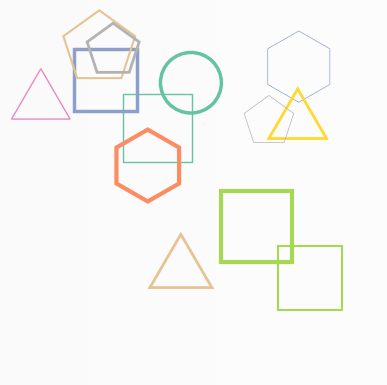[{"shape": "square", "thickness": 1, "radius": 0.44, "center": [0.406, 0.667]}, {"shape": "circle", "thickness": 2.5, "radius": 0.39, "center": [0.493, 0.785]}, {"shape": "hexagon", "thickness": 3, "radius": 0.47, "center": [0.381, 0.57]}, {"shape": "square", "thickness": 2.5, "radius": 0.4, "center": [0.272, 0.793]}, {"shape": "hexagon", "thickness": 0.5, "radius": 0.46, "center": [0.771, 0.827]}, {"shape": "triangle", "thickness": 1, "radius": 0.44, "center": [0.105, 0.734]}, {"shape": "square", "thickness": 1.5, "radius": 0.42, "center": [0.8, 0.278]}, {"shape": "square", "thickness": 3, "radius": 0.46, "center": [0.662, 0.411]}, {"shape": "triangle", "thickness": 2, "radius": 0.43, "center": [0.768, 0.683]}, {"shape": "pentagon", "thickness": 1.5, "radius": 0.49, "center": [0.256, 0.876]}, {"shape": "triangle", "thickness": 2, "radius": 0.46, "center": [0.467, 0.299]}, {"shape": "pentagon", "thickness": 0.5, "radius": 0.34, "center": [0.694, 0.685]}, {"shape": "pentagon", "thickness": 2, "radius": 0.35, "center": [0.292, 0.869]}]